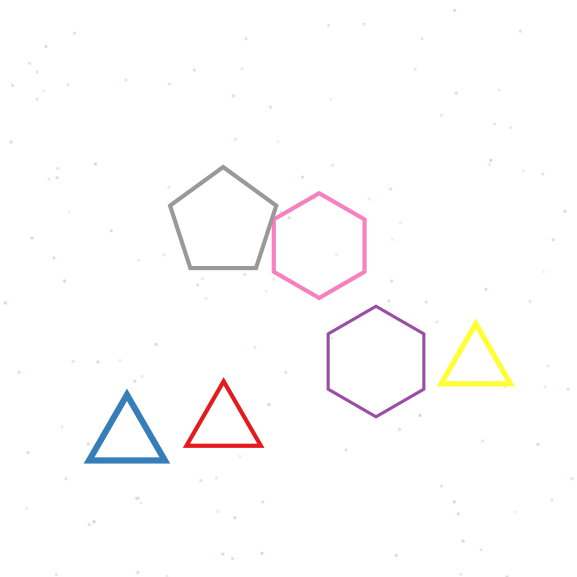[{"shape": "triangle", "thickness": 2, "radius": 0.37, "center": [0.387, 0.264]}, {"shape": "triangle", "thickness": 3, "radius": 0.38, "center": [0.22, 0.24]}, {"shape": "hexagon", "thickness": 1.5, "radius": 0.48, "center": [0.651, 0.373]}, {"shape": "triangle", "thickness": 2.5, "radius": 0.35, "center": [0.824, 0.369]}, {"shape": "hexagon", "thickness": 2, "radius": 0.45, "center": [0.553, 0.574]}, {"shape": "pentagon", "thickness": 2, "radius": 0.48, "center": [0.386, 0.613]}]